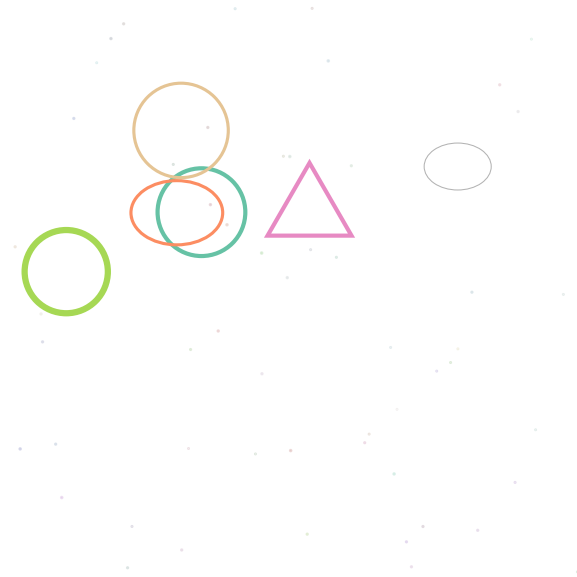[{"shape": "circle", "thickness": 2, "radius": 0.38, "center": [0.349, 0.632]}, {"shape": "oval", "thickness": 1.5, "radius": 0.4, "center": [0.306, 0.631]}, {"shape": "triangle", "thickness": 2, "radius": 0.42, "center": [0.536, 0.633]}, {"shape": "circle", "thickness": 3, "radius": 0.36, "center": [0.115, 0.529]}, {"shape": "circle", "thickness": 1.5, "radius": 0.41, "center": [0.314, 0.773]}, {"shape": "oval", "thickness": 0.5, "radius": 0.29, "center": [0.793, 0.711]}]